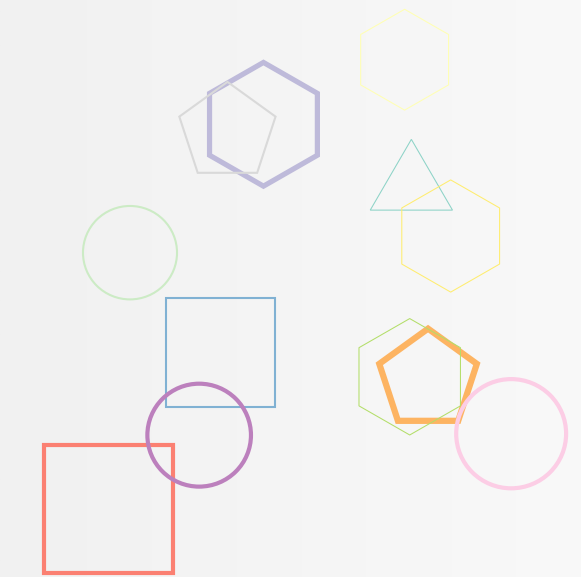[{"shape": "triangle", "thickness": 0.5, "radius": 0.41, "center": [0.708, 0.676]}, {"shape": "hexagon", "thickness": 0.5, "radius": 0.44, "center": [0.696, 0.896]}, {"shape": "hexagon", "thickness": 2.5, "radius": 0.54, "center": [0.453, 0.784]}, {"shape": "square", "thickness": 2, "radius": 0.56, "center": [0.186, 0.118]}, {"shape": "square", "thickness": 1, "radius": 0.47, "center": [0.38, 0.388]}, {"shape": "pentagon", "thickness": 3, "radius": 0.44, "center": [0.736, 0.342]}, {"shape": "hexagon", "thickness": 0.5, "radius": 0.5, "center": [0.705, 0.347]}, {"shape": "circle", "thickness": 2, "radius": 0.47, "center": [0.879, 0.248]}, {"shape": "pentagon", "thickness": 1, "radius": 0.44, "center": [0.391, 0.77]}, {"shape": "circle", "thickness": 2, "radius": 0.45, "center": [0.343, 0.246]}, {"shape": "circle", "thickness": 1, "radius": 0.4, "center": [0.224, 0.562]}, {"shape": "hexagon", "thickness": 0.5, "radius": 0.49, "center": [0.775, 0.59]}]